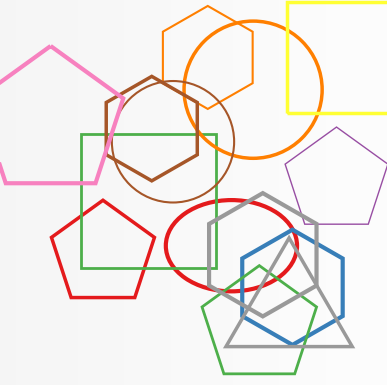[{"shape": "pentagon", "thickness": 2.5, "radius": 0.7, "center": [0.266, 0.34]}, {"shape": "oval", "thickness": 3, "radius": 0.85, "center": [0.597, 0.362]}, {"shape": "hexagon", "thickness": 3, "radius": 0.75, "center": [0.755, 0.254]}, {"shape": "pentagon", "thickness": 2, "radius": 0.78, "center": [0.669, 0.155]}, {"shape": "square", "thickness": 2, "radius": 0.87, "center": [0.383, 0.479]}, {"shape": "pentagon", "thickness": 1, "radius": 0.7, "center": [0.868, 0.531]}, {"shape": "hexagon", "thickness": 1.5, "radius": 0.67, "center": [0.536, 0.851]}, {"shape": "circle", "thickness": 2.5, "radius": 0.89, "center": [0.653, 0.767]}, {"shape": "square", "thickness": 2.5, "radius": 0.72, "center": [0.885, 0.85]}, {"shape": "circle", "thickness": 1.5, "radius": 0.79, "center": [0.446, 0.632]}, {"shape": "hexagon", "thickness": 2.5, "radius": 0.68, "center": [0.392, 0.666]}, {"shape": "pentagon", "thickness": 3, "radius": 0.99, "center": [0.131, 0.683]}, {"shape": "triangle", "thickness": 2.5, "radius": 0.94, "center": [0.746, 0.194]}, {"shape": "hexagon", "thickness": 3, "radius": 0.8, "center": [0.678, 0.338]}]